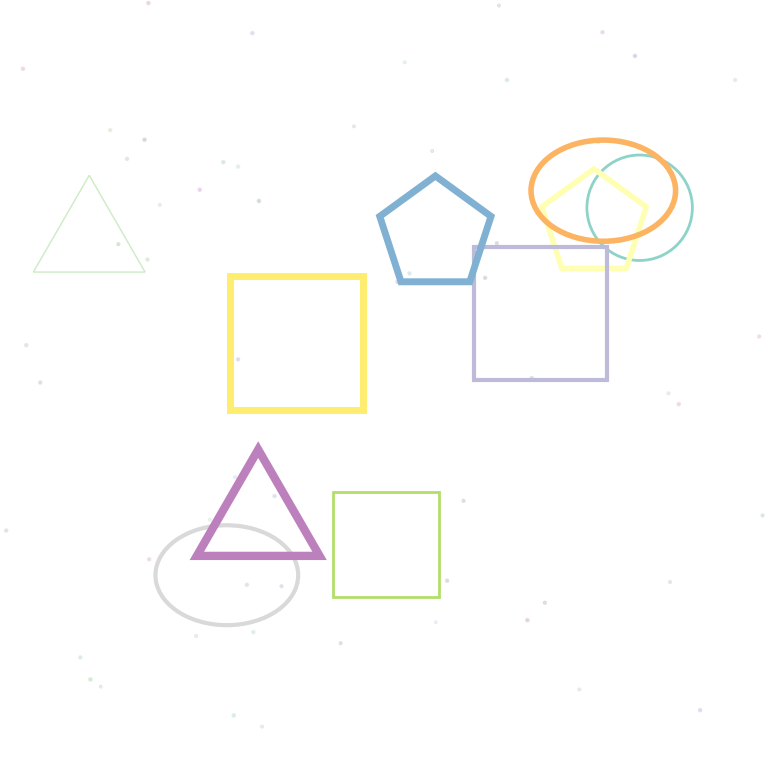[{"shape": "circle", "thickness": 1, "radius": 0.34, "center": [0.831, 0.73]}, {"shape": "pentagon", "thickness": 2, "radius": 0.36, "center": [0.771, 0.709]}, {"shape": "square", "thickness": 1.5, "radius": 0.43, "center": [0.702, 0.593]}, {"shape": "pentagon", "thickness": 2.5, "radius": 0.38, "center": [0.565, 0.696]}, {"shape": "oval", "thickness": 2, "radius": 0.47, "center": [0.784, 0.752]}, {"shape": "square", "thickness": 1, "radius": 0.34, "center": [0.502, 0.293]}, {"shape": "oval", "thickness": 1.5, "radius": 0.46, "center": [0.295, 0.253]}, {"shape": "triangle", "thickness": 3, "radius": 0.46, "center": [0.335, 0.324]}, {"shape": "triangle", "thickness": 0.5, "radius": 0.42, "center": [0.116, 0.689]}, {"shape": "square", "thickness": 2.5, "radius": 0.43, "center": [0.385, 0.555]}]